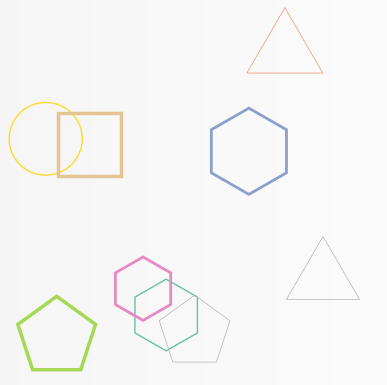[{"shape": "hexagon", "thickness": 1, "radius": 0.47, "center": [0.429, 0.182]}, {"shape": "triangle", "thickness": 0.5, "radius": 0.57, "center": [0.735, 0.867]}, {"shape": "hexagon", "thickness": 2, "radius": 0.56, "center": [0.642, 0.607]}, {"shape": "hexagon", "thickness": 2, "radius": 0.41, "center": [0.369, 0.25]}, {"shape": "pentagon", "thickness": 2.5, "radius": 0.53, "center": [0.146, 0.125]}, {"shape": "circle", "thickness": 1, "radius": 0.47, "center": [0.118, 0.64]}, {"shape": "square", "thickness": 2.5, "radius": 0.41, "center": [0.23, 0.626]}, {"shape": "pentagon", "thickness": 0.5, "radius": 0.48, "center": [0.502, 0.137]}, {"shape": "triangle", "thickness": 0.5, "radius": 0.55, "center": [0.834, 0.277]}]